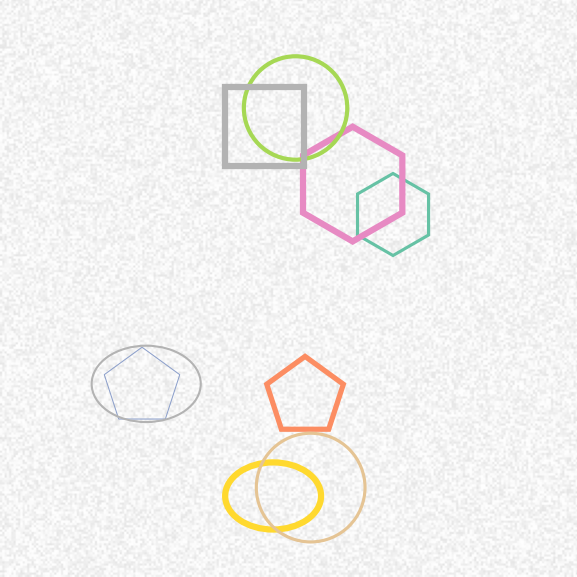[{"shape": "hexagon", "thickness": 1.5, "radius": 0.36, "center": [0.681, 0.628]}, {"shape": "pentagon", "thickness": 2.5, "radius": 0.35, "center": [0.528, 0.312]}, {"shape": "pentagon", "thickness": 0.5, "radius": 0.34, "center": [0.246, 0.329]}, {"shape": "hexagon", "thickness": 3, "radius": 0.5, "center": [0.611, 0.68]}, {"shape": "circle", "thickness": 2, "radius": 0.45, "center": [0.512, 0.812]}, {"shape": "oval", "thickness": 3, "radius": 0.42, "center": [0.473, 0.14]}, {"shape": "circle", "thickness": 1.5, "radius": 0.47, "center": [0.538, 0.155]}, {"shape": "oval", "thickness": 1, "radius": 0.47, "center": [0.253, 0.334]}, {"shape": "square", "thickness": 3, "radius": 0.34, "center": [0.458, 0.78]}]